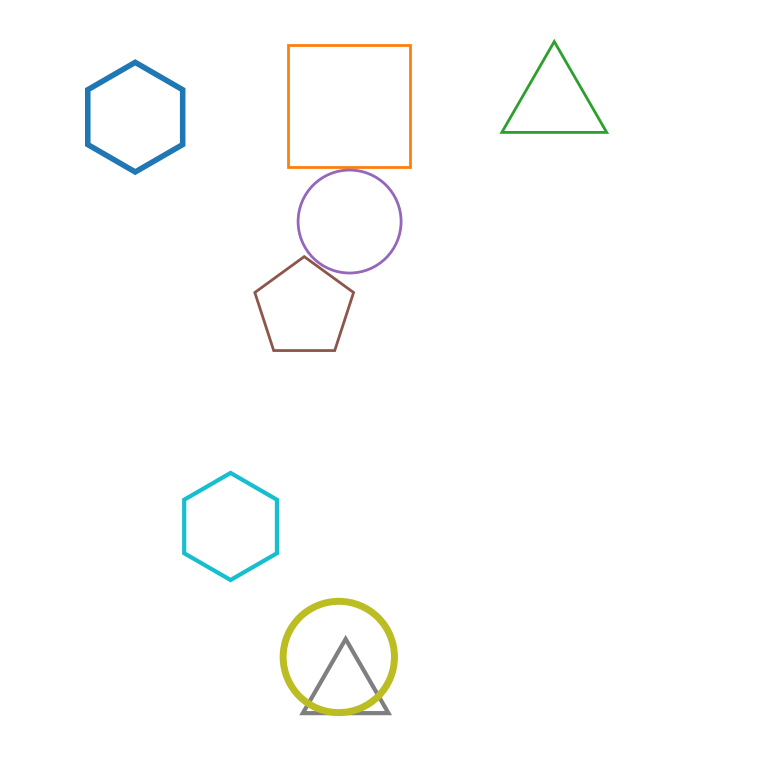[{"shape": "hexagon", "thickness": 2, "radius": 0.36, "center": [0.176, 0.848]}, {"shape": "square", "thickness": 1, "radius": 0.4, "center": [0.454, 0.862]}, {"shape": "triangle", "thickness": 1, "radius": 0.39, "center": [0.72, 0.867]}, {"shape": "circle", "thickness": 1, "radius": 0.33, "center": [0.454, 0.712]}, {"shape": "pentagon", "thickness": 1, "radius": 0.34, "center": [0.395, 0.599]}, {"shape": "triangle", "thickness": 1.5, "radius": 0.32, "center": [0.449, 0.106]}, {"shape": "circle", "thickness": 2.5, "radius": 0.36, "center": [0.44, 0.147]}, {"shape": "hexagon", "thickness": 1.5, "radius": 0.35, "center": [0.299, 0.316]}]